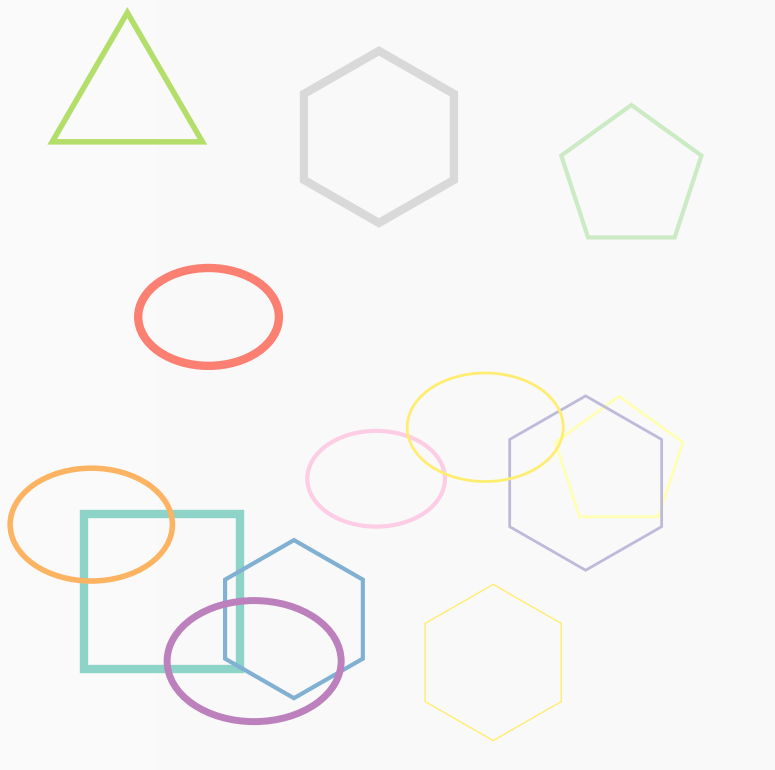[{"shape": "square", "thickness": 3, "radius": 0.5, "center": [0.209, 0.232]}, {"shape": "pentagon", "thickness": 1, "radius": 0.43, "center": [0.799, 0.399]}, {"shape": "hexagon", "thickness": 1, "radius": 0.57, "center": [0.756, 0.373]}, {"shape": "oval", "thickness": 3, "radius": 0.45, "center": [0.269, 0.588]}, {"shape": "hexagon", "thickness": 1.5, "radius": 0.51, "center": [0.379, 0.196]}, {"shape": "oval", "thickness": 2, "radius": 0.52, "center": [0.118, 0.319]}, {"shape": "triangle", "thickness": 2, "radius": 0.56, "center": [0.164, 0.872]}, {"shape": "oval", "thickness": 1.5, "radius": 0.44, "center": [0.485, 0.378]}, {"shape": "hexagon", "thickness": 3, "radius": 0.56, "center": [0.489, 0.822]}, {"shape": "oval", "thickness": 2.5, "radius": 0.56, "center": [0.328, 0.141]}, {"shape": "pentagon", "thickness": 1.5, "radius": 0.48, "center": [0.815, 0.769]}, {"shape": "hexagon", "thickness": 0.5, "radius": 0.51, "center": [0.636, 0.14]}, {"shape": "oval", "thickness": 1, "radius": 0.5, "center": [0.626, 0.445]}]